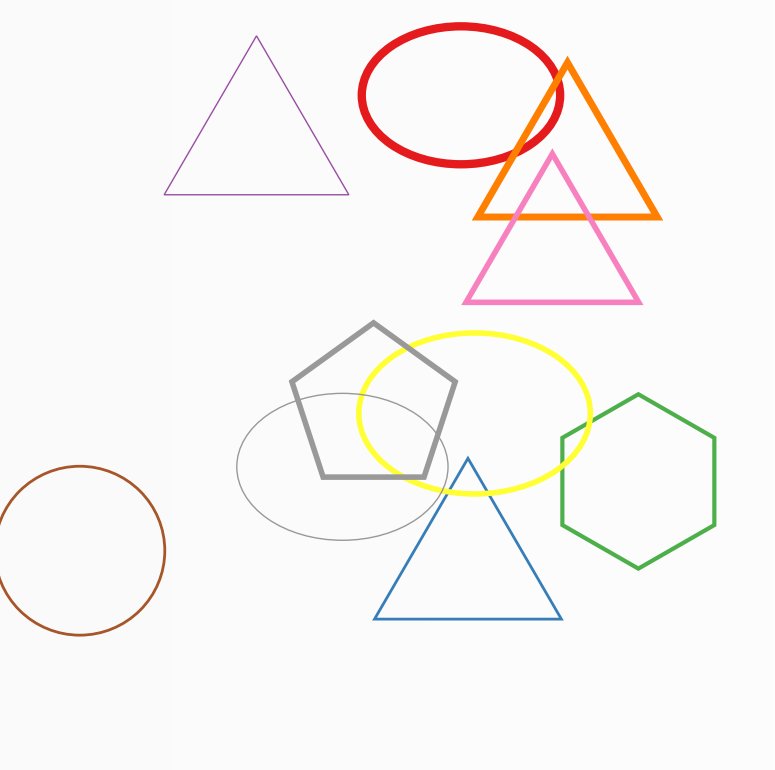[{"shape": "oval", "thickness": 3, "radius": 0.64, "center": [0.595, 0.876]}, {"shape": "triangle", "thickness": 1, "radius": 0.7, "center": [0.604, 0.266]}, {"shape": "hexagon", "thickness": 1.5, "radius": 0.57, "center": [0.824, 0.375]}, {"shape": "triangle", "thickness": 0.5, "radius": 0.69, "center": [0.331, 0.816]}, {"shape": "triangle", "thickness": 2.5, "radius": 0.67, "center": [0.732, 0.785]}, {"shape": "oval", "thickness": 2, "radius": 0.75, "center": [0.612, 0.463]}, {"shape": "circle", "thickness": 1, "radius": 0.55, "center": [0.103, 0.285]}, {"shape": "triangle", "thickness": 2, "radius": 0.64, "center": [0.713, 0.672]}, {"shape": "pentagon", "thickness": 2, "radius": 0.55, "center": [0.482, 0.47]}, {"shape": "oval", "thickness": 0.5, "radius": 0.68, "center": [0.442, 0.394]}]